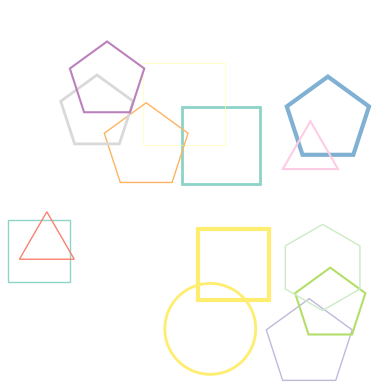[{"shape": "square", "thickness": 1, "radius": 0.4, "center": [0.102, 0.348]}, {"shape": "square", "thickness": 2, "radius": 0.5, "center": [0.575, 0.623]}, {"shape": "square", "thickness": 0.5, "radius": 0.53, "center": [0.477, 0.731]}, {"shape": "pentagon", "thickness": 1, "radius": 0.59, "center": [0.803, 0.107]}, {"shape": "triangle", "thickness": 1, "radius": 0.41, "center": [0.122, 0.368]}, {"shape": "pentagon", "thickness": 3, "radius": 0.56, "center": [0.852, 0.689]}, {"shape": "pentagon", "thickness": 1, "radius": 0.57, "center": [0.38, 0.619]}, {"shape": "pentagon", "thickness": 1.5, "radius": 0.48, "center": [0.858, 0.209]}, {"shape": "triangle", "thickness": 1.5, "radius": 0.41, "center": [0.806, 0.602]}, {"shape": "pentagon", "thickness": 2, "radius": 0.49, "center": [0.252, 0.706]}, {"shape": "pentagon", "thickness": 1.5, "radius": 0.51, "center": [0.278, 0.791]}, {"shape": "hexagon", "thickness": 1, "radius": 0.56, "center": [0.838, 0.305]}, {"shape": "circle", "thickness": 2, "radius": 0.59, "center": [0.546, 0.146]}, {"shape": "square", "thickness": 3, "radius": 0.46, "center": [0.606, 0.313]}]